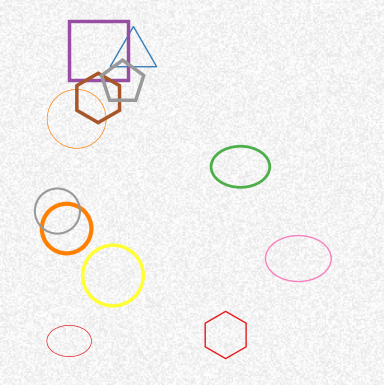[{"shape": "oval", "thickness": 0.5, "radius": 0.29, "center": [0.18, 0.114]}, {"shape": "hexagon", "thickness": 1, "radius": 0.31, "center": [0.586, 0.13]}, {"shape": "triangle", "thickness": 1, "radius": 0.35, "center": [0.347, 0.862]}, {"shape": "oval", "thickness": 2, "radius": 0.38, "center": [0.624, 0.567]}, {"shape": "square", "thickness": 2.5, "radius": 0.39, "center": [0.257, 0.869]}, {"shape": "circle", "thickness": 0.5, "radius": 0.38, "center": [0.199, 0.691]}, {"shape": "circle", "thickness": 3, "radius": 0.32, "center": [0.173, 0.406]}, {"shape": "circle", "thickness": 2.5, "radius": 0.39, "center": [0.294, 0.284]}, {"shape": "hexagon", "thickness": 2.5, "radius": 0.32, "center": [0.255, 0.746]}, {"shape": "oval", "thickness": 1, "radius": 0.43, "center": [0.775, 0.328]}, {"shape": "pentagon", "thickness": 2.5, "radius": 0.29, "center": [0.319, 0.786]}, {"shape": "circle", "thickness": 1.5, "radius": 0.29, "center": [0.149, 0.452]}]